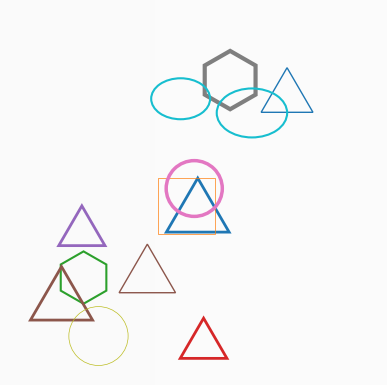[{"shape": "triangle", "thickness": 2, "radius": 0.47, "center": [0.51, 0.444]}, {"shape": "triangle", "thickness": 1, "radius": 0.39, "center": [0.741, 0.747]}, {"shape": "square", "thickness": 0.5, "radius": 0.37, "center": [0.482, 0.466]}, {"shape": "hexagon", "thickness": 1.5, "radius": 0.34, "center": [0.216, 0.279]}, {"shape": "triangle", "thickness": 2, "radius": 0.35, "center": [0.525, 0.104]}, {"shape": "triangle", "thickness": 2, "radius": 0.34, "center": [0.211, 0.396]}, {"shape": "triangle", "thickness": 1, "radius": 0.42, "center": [0.38, 0.282]}, {"shape": "triangle", "thickness": 2, "radius": 0.46, "center": [0.159, 0.215]}, {"shape": "circle", "thickness": 2.5, "radius": 0.36, "center": [0.501, 0.51]}, {"shape": "hexagon", "thickness": 3, "radius": 0.38, "center": [0.594, 0.792]}, {"shape": "circle", "thickness": 0.5, "radius": 0.38, "center": [0.254, 0.127]}, {"shape": "oval", "thickness": 1.5, "radius": 0.38, "center": [0.466, 0.743]}, {"shape": "oval", "thickness": 1.5, "radius": 0.45, "center": [0.65, 0.707]}]